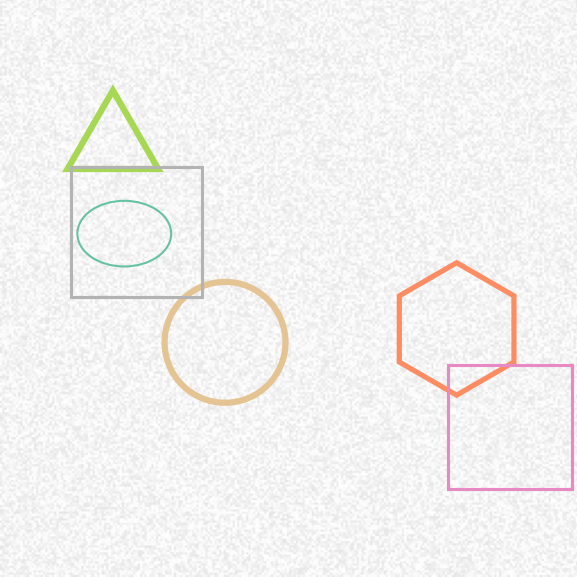[{"shape": "oval", "thickness": 1, "radius": 0.41, "center": [0.215, 0.595]}, {"shape": "hexagon", "thickness": 2.5, "radius": 0.57, "center": [0.791, 0.43]}, {"shape": "square", "thickness": 1.5, "radius": 0.54, "center": [0.884, 0.259]}, {"shape": "triangle", "thickness": 3, "radius": 0.45, "center": [0.196, 0.752]}, {"shape": "circle", "thickness": 3, "radius": 0.52, "center": [0.39, 0.406]}, {"shape": "square", "thickness": 1.5, "radius": 0.57, "center": [0.237, 0.597]}]